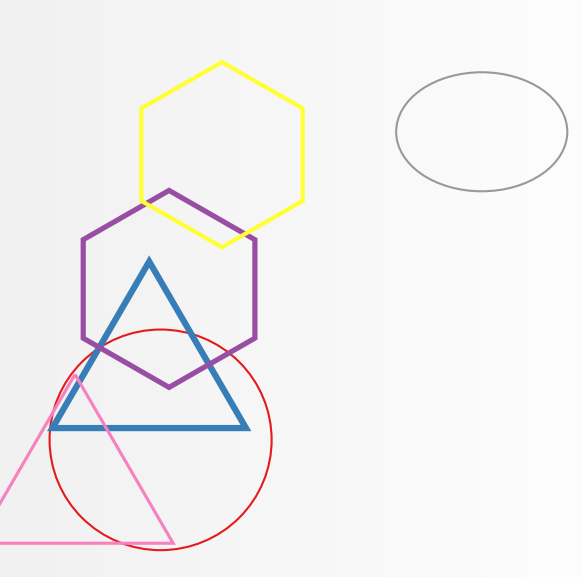[{"shape": "circle", "thickness": 1, "radius": 0.96, "center": [0.276, 0.237]}, {"shape": "triangle", "thickness": 3, "radius": 0.96, "center": [0.257, 0.354]}, {"shape": "hexagon", "thickness": 2.5, "radius": 0.85, "center": [0.291, 0.499]}, {"shape": "hexagon", "thickness": 2, "radius": 0.8, "center": [0.382, 0.731]}, {"shape": "triangle", "thickness": 1.5, "radius": 0.97, "center": [0.129, 0.156]}, {"shape": "oval", "thickness": 1, "radius": 0.74, "center": [0.829, 0.771]}]